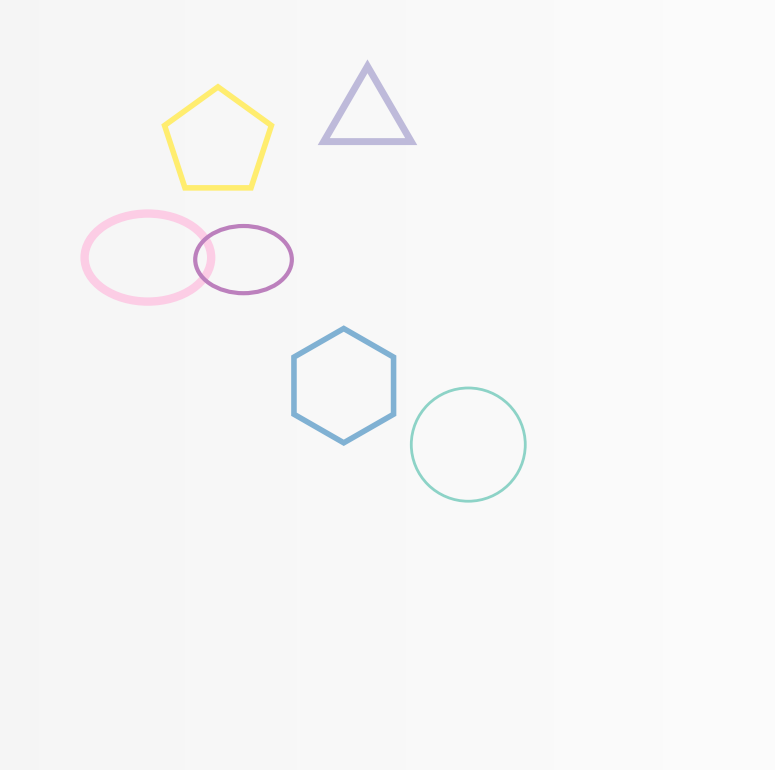[{"shape": "circle", "thickness": 1, "radius": 0.37, "center": [0.604, 0.423]}, {"shape": "triangle", "thickness": 2.5, "radius": 0.33, "center": [0.474, 0.849]}, {"shape": "hexagon", "thickness": 2, "radius": 0.37, "center": [0.444, 0.499]}, {"shape": "oval", "thickness": 3, "radius": 0.41, "center": [0.191, 0.665]}, {"shape": "oval", "thickness": 1.5, "radius": 0.31, "center": [0.314, 0.663]}, {"shape": "pentagon", "thickness": 2, "radius": 0.36, "center": [0.281, 0.815]}]